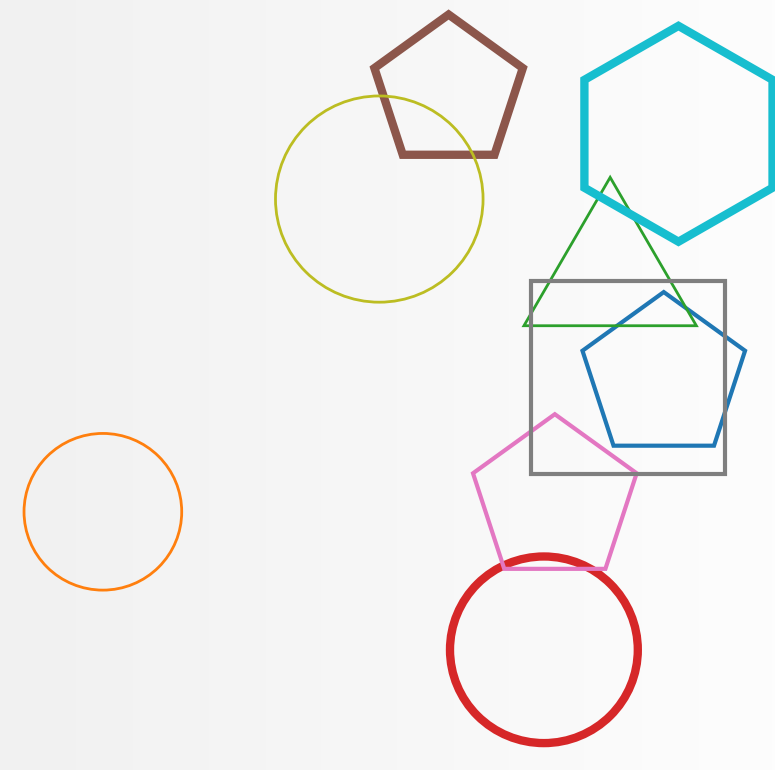[{"shape": "pentagon", "thickness": 1.5, "radius": 0.55, "center": [0.856, 0.51]}, {"shape": "circle", "thickness": 1, "radius": 0.51, "center": [0.133, 0.335]}, {"shape": "triangle", "thickness": 1, "radius": 0.64, "center": [0.787, 0.641]}, {"shape": "circle", "thickness": 3, "radius": 0.61, "center": [0.702, 0.156]}, {"shape": "pentagon", "thickness": 3, "radius": 0.5, "center": [0.579, 0.88]}, {"shape": "pentagon", "thickness": 1.5, "radius": 0.56, "center": [0.716, 0.351]}, {"shape": "square", "thickness": 1.5, "radius": 0.63, "center": [0.81, 0.51]}, {"shape": "circle", "thickness": 1, "radius": 0.67, "center": [0.489, 0.741]}, {"shape": "hexagon", "thickness": 3, "radius": 0.7, "center": [0.875, 0.826]}]